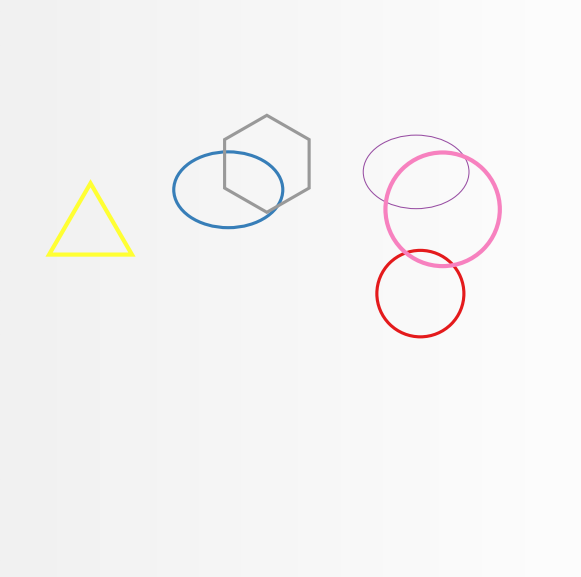[{"shape": "circle", "thickness": 1.5, "radius": 0.37, "center": [0.723, 0.491]}, {"shape": "oval", "thickness": 1.5, "radius": 0.47, "center": [0.393, 0.671]}, {"shape": "oval", "thickness": 0.5, "radius": 0.45, "center": [0.716, 0.701]}, {"shape": "triangle", "thickness": 2, "radius": 0.41, "center": [0.156, 0.599]}, {"shape": "circle", "thickness": 2, "radius": 0.49, "center": [0.762, 0.637]}, {"shape": "hexagon", "thickness": 1.5, "radius": 0.42, "center": [0.459, 0.715]}]